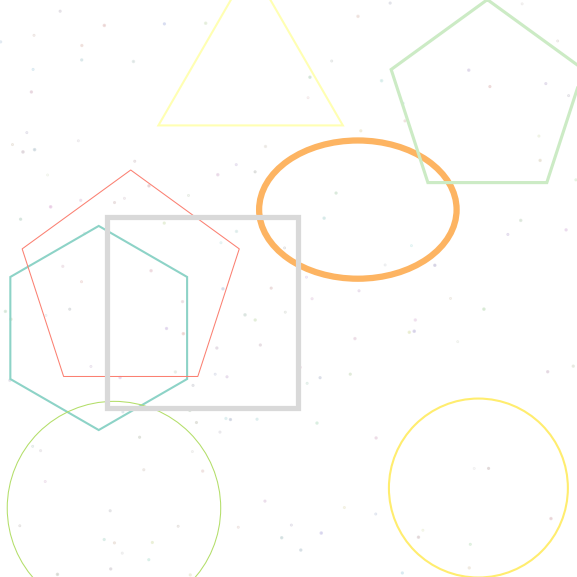[{"shape": "hexagon", "thickness": 1, "radius": 0.88, "center": [0.171, 0.431]}, {"shape": "triangle", "thickness": 1, "radius": 0.92, "center": [0.434, 0.874]}, {"shape": "pentagon", "thickness": 0.5, "radius": 0.99, "center": [0.226, 0.507]}, {"shape": "oval", "thickness": 3, "radius": 0.85, "center": [0.62, 0.636]}, {"shape": "circle", "thickness": 0.5, "radius": 0.92, "center": [0.197, 0.119]}, {"shape": "square", "thickness": 2.5, "radius": 0.83, "center": [0.351, 0.457]}, {"shape": "pentagon", "thickness": 1.5, "radius": 0.88, "center": [0.844, 0.825]}, {"shape": "circle", "thickness": 1, "radius": 0.77, "center": [0.828, 0.154]}]